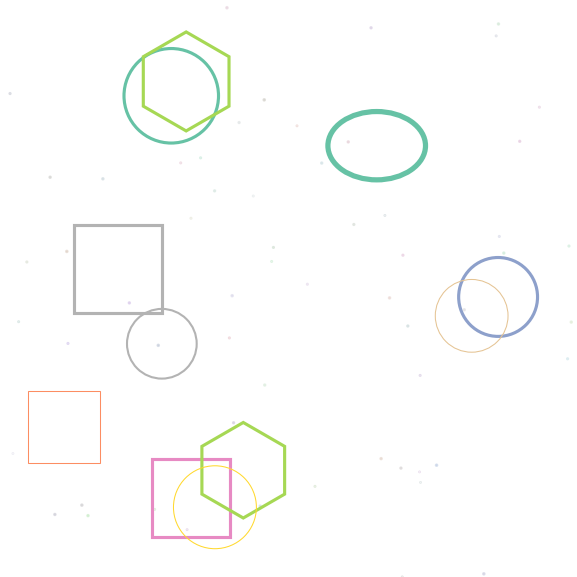[{"shape": "circle", "thickness": 1.5, "radius": 0.41, "center": [0.297, 0.833]}, {"shape": "oval", "thickness": 2.5, "radius": 0.42, "center": [0.652, 0.747]}, {"shape": "square", "thickness": 0.5, "radius": 0.31, "center": [0.111, 0.259]}, {"shape": "circle", "thickness": 1.5, "radius": 0.34, "center": [0.863, 0.485]}, {"shape": "square", "thickness": 1.5, "radius": 0.34, "center": [0.331, 0.137]}, {"shape": "hexagon", "thickness": 1.5, "radius": 0.41, "center": [0.421, 0.185]}, {"shape": "hexagon", "thickness": 1.5, "radius": 0.43, "center": [0.322, 0.858]}, {"shape": "circle", "thickness": 0.5, "radius": 0.36, "center": [0.372, 0.121]}, {"shape": "circle", "thickness": 0.5, "radius": 0.31, "center": [0.817, 0.452]}, {"shape": "circle", "thickness": 1, "radius": 0.3, "center": [0.28, 0.404]}, {"shape": "square", "thickness": 1.5, "radius": 0.38, "center": [0.204, 0.533]}]